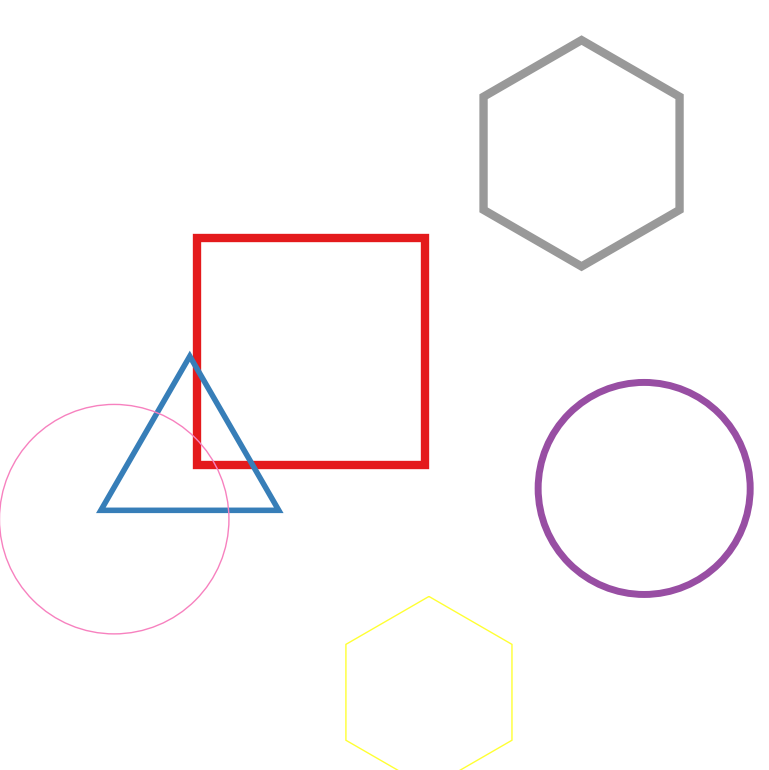[{"shape": "square", "thickness": 3, "radius": 0.74, "center": [0.404, 0.543]}, {"shape": "triangle", "thickness": 2, "radius": 0.67, "center": [0.246, 0.404]}, {"shape": "circle", "thickness": 2.5, "radius": 0.69, "center": [0.837, 0.366]}, {"shape": "hexagon", "thickness": 0.5, "radius": 0.62, "center": [0.557, 0.101]}, {"shape": "circle", "thickness": 0.5, "radius": 0.75, "center": [0.148, 0.326]}, {"shape": "hexagon", "thickness": 3, "radius": 0.73, "center": [0.755, 0.801]}]